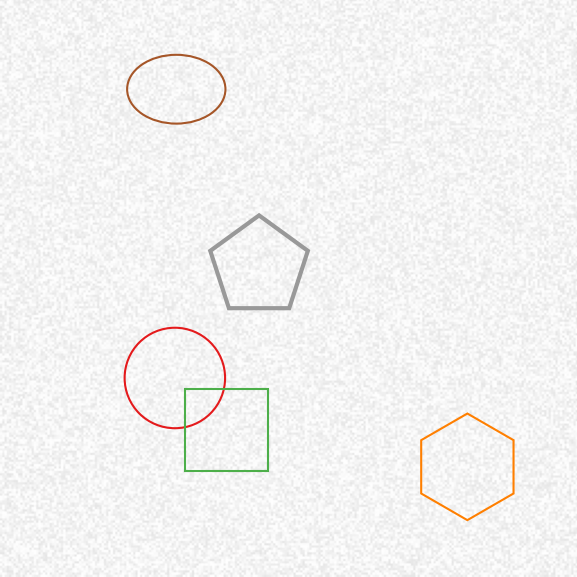[{"shape": "circle", "thickness": 1, "radius": 0.43, "center": [0.303, 0.345]}, {"shape": "square", "thickness": 1, "radius": 0.36, "center": [0.392, 0.255]}, {"shape": "hexagon", "thickness": 1, "radius": 0.46, "center": [0.809, 0.191]}, {"shape": "oval", "thickness": 1, "radius": 0.43, "center": [0.305, 0.845]}, {"shape": "pentagon", "thickness": 2, "radius": 0.44, "center": [0.449, 0.537]}]